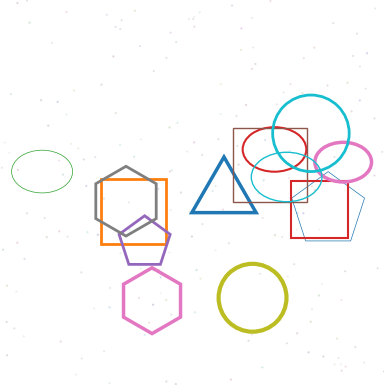[{"shape": "pentagon", "thickness": 0.5, "radius": 0.5, "center": [0.852, 0.455]}, {"shape": "triangle", "thickness": 2.5, "radius": 0.48, "center": [0.582, 0.496]}, {"shape": "square", "thickness": 2, "radius": 0.42, "center": [0.347, 0.451]}, {"shape": "oval", "thickness": 0.5, "radius": 0.4, "center": [0.109, 0.554]}, {"shape": "oval", "thickness": 1.5, "radius": 0.41, "center": [0.713, 0.612]}, {"shape": "square", "thickness": 1.5, "radius": 0.37, "center": [0.831, 0.456]}, {"shape": "pentagon", "thickness": 2, "radius": 0.35, "center": [0.376, 0.37]}, {"shape": "square", "thickness": 1, "radius": 0.48, "center": [0.702, 0.572]}, {"shape": "oval", "thickness": 2.5, "radius": 0.37, "center": [0.891, 0.579]}, {"shape": "hexagon", "thickness": 2.5, "radius": 0.43, "center": [0.395, 0.219]}, {"shape": "hexagon", "thickness": 2, "radius": 0.45, "center": [0.327, 0.477]}, {"shape": "circle", "thickness": 3, "radius": 0.44, "center": [0.656, 0.227]}, {"shape": "circle", "thickness": 2, "radius": 0.5, "center": [0.808, 0.654]}, {"shape": "oval", "thickness": 1, "radius": 0.46, "center": [0.744, 0.54]}]